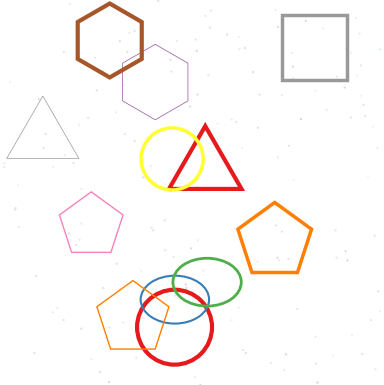[{"shape": "triangle", "thickness": 3, "radius": 0.54, "center": [0.533, 0.564]}, {"shape": "circle", "thickness": 3, "radius": 0.49, "center": [0.453, 0.15]}, {"shape": "oval", "thickness": 1.5, "radius": 0.44, "center": [0.454, 0.222]}, {"shape": "oval", "thickness": 2, "radius": 0.44, "center": [0.538, 0.267]}, {"shape": "hexagon", "thickness": 0.5, "radius": 0.49, "center": [0.403, 0.787]}, {"shape": "pentagon", "thickness": 1, "radius": 0.49, "center": [0.345, 0.173]}, {"shape": "pentagon", "thickness": 2.5, "radius": 0.5, "center": [0.714, 0.374]}, {"shape": "circle", "thickness": 2.5, "radius": 0.4, "center": [0.447, 0.587]}, {"shape": "hexagon", "thickness": 3, "radius": 0.48, "center": [0.285, 0.895]}, {"shape": "pentagon", "thickness": 1, "radius": 0.43, "center": [0.237, 0.415]}, {"shape": "square", "thickness": 2.5, "radius": 0.42, "center": [0.817, 0.876]}, {"shape": "triangle", "thickness": 0.5, "radius": 0.54, "center": [0.111, 0.642]}]